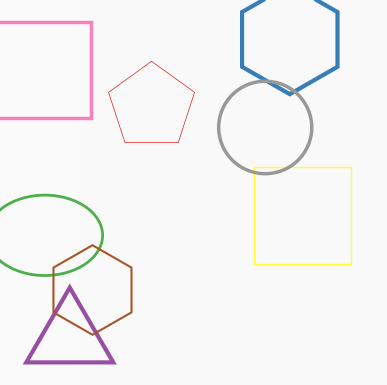[{"shape": "pentagon", "thickness": 0.5, "radius": 0.58, "center": [0.391, 0.724]}, {"shape": "hexagon", "thickness": 3, "radius": 0.71, "center": [0.748, 0.898]}, {"shape": "oval", "thickness": 2, "radius": 0.75, "center": [0.116, 0.389]}, {"shape": "triangle", "thickness": 3, "radius": 0.65, "center": [0.18, 0.123]}, {"shape": "square", "thickness": 1, "radius": 0.63, "center": [0.781, 0.439]}, {"shape": "hexagon", "thickness": 1.5, "radius": 0.58, "center": [0.239, 0.247]}, {"shape": "square", "thickness": 2.5, "radius": 0.63, "center": [0.109, 0.818]}, {"shape": "circle", "thickness": 2.5, "radius": 0.6, "center": [0.684, 0.669]}]